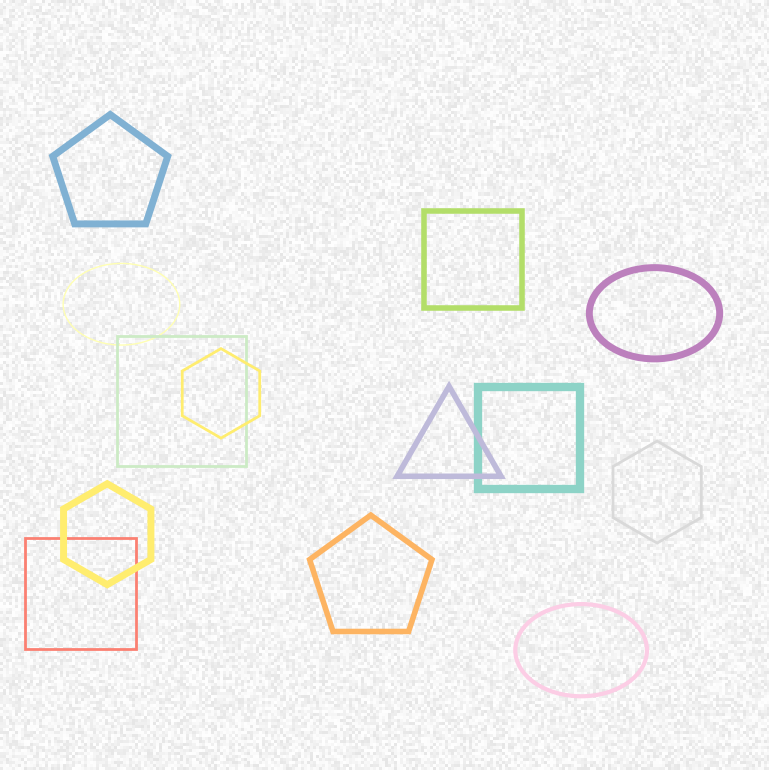[{"shape": "square", "thickness": 3, "radius": 0.33, "center": [0.687, 0.431]}, {"shape": "oval", "thickness": 0.5, "radius": 0.38, "center": [0.158, 0.605]}, {"shape": "triangle", "thickness": 2, "radius": 0.39, "center": [0.583, 0.42]}, {"shape": "square", "thickness": 1, "radius": 0.36, "center": [0.105, 0.229]}, {"shape": "pentagon", "thickness": 2.5, "radius": 0.39, "center": [0.143, 0.773]}, {"shape": "pentagon", "thickness": 2, "radius": 0.42, "center": [0.482, 0.247]}, {"shape": "square", "thickness": 2, "radius": 0.32, "center": [0.614, 0.663]}, {"shape": "oval", "thickness": 1.5, "radius": 0.43, "center": [0.755, 0.156]}, {"shape": "hexagon", "thickness": 1, "radius": 0.33, "center": [0.853, 0.361]}, {"shape": "oval", "thickness": 2.5, "radius": 0.42, "center": [0.85, 0.593]}, {"shape": "square", "thickness": 1, "radius": 0.42, "center": [0.236, 0.479]}, {"shape": "hexagon", "thickness": 2.5, "radius": 0.33, "center": [0.139, 0.306]}, {"shape": "hexagon", "thickness": 1, "radius": 0.29, "center": [0.287, 0.489]}]